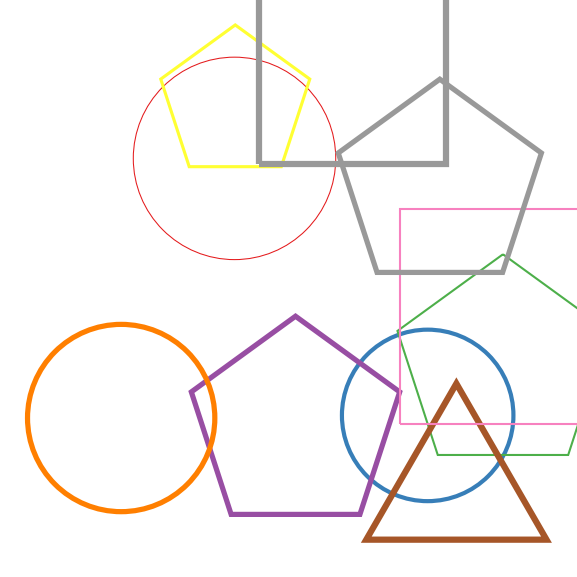[{"shape": "circle", "thickness": 0.5, "radius": 0.88, "center": [0.406, 0.725]}, {"shape": "circle", "thickness": 2, "radius": 0.74, "center": [0.741, 0.28]}, {"shape": "pentagon", "thickness": 1, "radius": 0.96, "center": [0.871, 0.367]}, {"shape": "pentagon", "thickness": 2.5, "radius": 0.95, "center": [0.512, 0.262]}, {"shape": "circle", "thickness": 2.5, "radius": 0.81, "center": [0.21, 0.275]}, {"shape": "pentagon", "thickness": 1.5, "radius": 0.68, "center": [0.407, 0.82]}, {"shape": "triangle", "thickness": 3, "radius": 0.9, "center": [0.79, 0.155]}, {"shape": "square", "thickness": 1, "radius": 0.93, "center": [0.879, 0.451]}, {"shape": "pentagon", "thickness": 2.5, "radius": 0.92, "center": [0.762, 0.677]}, {"shape": "square", "thickness": 3, "radius": 0.81, "center": [0.61, 0.877]}]